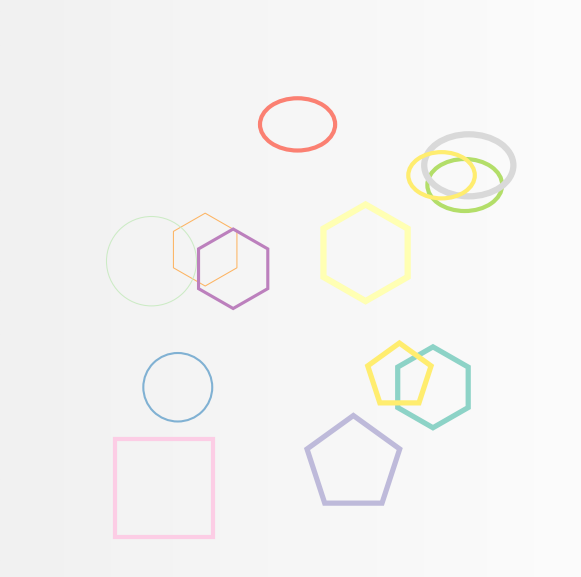[{"shape": "hexagon", "thickness": 2.5, "radius": 0.35, "center": [0.745, 0.328]}, {"shape": "hexagon", "thickness": 3, "radius": 0.42, "center": [0.629, 0.561]}, {"shape": "pentagon", "thickness": 2.5, "radius": 0.42, "center": [0.608, 0.196]}, {"shape": "oval", "thickness": 2, "radius": 0.32, "center": [0.512, 0.784]}, {"shape": "circle", "thickness": 1, "radius": 0.3, "center": [0.306, 0.329]}, {"shape": "hexagon", "thickness": 0.5, "radius": 0.32, "center": [0.353, 0.567]}, {"shape": "oval", "thickness": 2, "radius": 0.32, "center": [0.8, 0.679]}, {"shape": "square", "thickness": 2, "radius": 0.42, "center": [0.282, 0.153]}, {"shape": "oval", "thickness": 3, "radius": 0.38, "center": [0.807, 0.713]}, {"shape": "hexagon", "thickness": 1.5, "radius": 0.34, "center": [0.401, 0.534]}, {"shape": "circle", "thickness": 0.5, "radius": 0.39, "center": [0.261, 0.547]}, {"shape": "oval", "thickness": 2, "radius": 0.29, "center": [0.76, 0.696]}, {"shape": "pentagon", "thickness": 2.5, "radius": 0.29, "center": [0.687, 0.348]}]